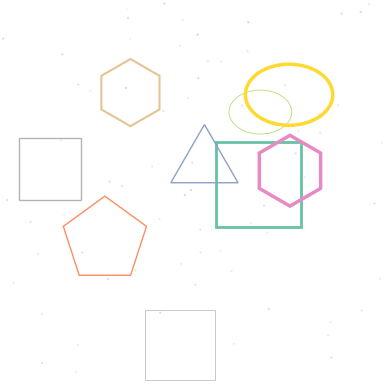[{"shape": "square", "thickness": 2, "radius": 0.55, "center": [0.672, 0.521]}, {"shape": "pentagon", "thickness": 1, "radius": 0.57, "center": [0.272, 0.377]}, {"shape": "triangle", "thickness": 1, "radius": 0.5, "center": [0.531, 0.576]}, {"shape": "hexagon", "thickness": 2.5, "radius": 0.46, "center": [0.753, 0.557]}, {"shape": "oval", "thickness": 0.5, "radius": 0.41, "center": [0.676, 0.709]}, {"shape": "oval", "thickness": 2.5, "radius": 0.57, "center": [0.751, 0.754]}, {"shape": "hexagon", "thickness": 1.5, "radius": 0.44, "center": [0.339, 0.759]}, {"shape": "square", "thickness": 0.5, "radius": 0.45, "center": [0.468, 0.103]}, {"shape": "square", "thickness": 1, "radius": 0.4, "center": [0.13, 0.561]}]